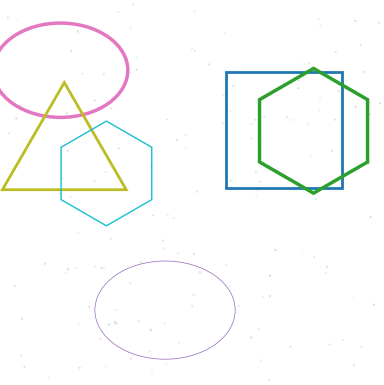[{"shape": "square", "thickness": 2, "radius": 0.75, "center": [0.737, 0.661]}, {"shape": "hexagon", "thickness": 2.5, "radius": 0.81, "center": [0.814, 0.66]}, {"shape": "oval", "thickness": 0.5, "radius": 0.91, "center": [0.429, 0.194]}, {"shape": "oval", "thickness": 2.5, "radius": 0.87, "center": [0.157, 0.818]}, {"shape": "triangle", "thickness": 2, "radius": 0.93, "center": [0.167, 0.6]}, {"shape": "hexagon", "thickness": 1, "radius": 0.68, "center": [0.276, 0.549]}]